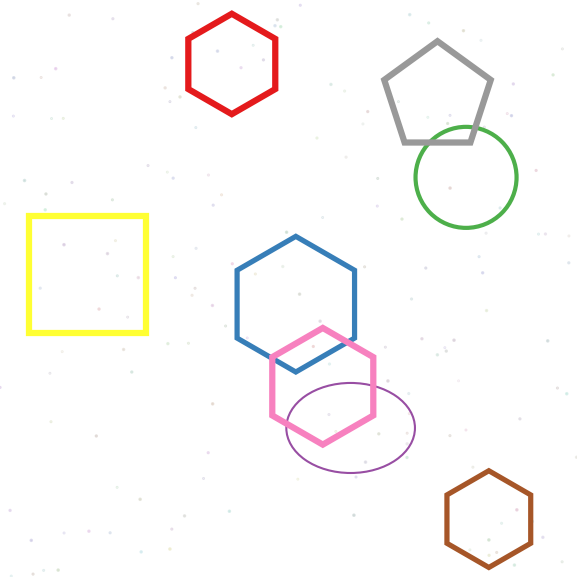[{"shape": "hexagon", "thickness": 3, "radius": 0.43, "center": [0.401, 0.888]}, {"shape": "hexagon", "thickness": 2.5, "radius": 0.59, "center": [0.512, 0.472]}, {"shape": "circle", "thickness": 2, "radius": 0.44, "center": [0.807, 0.692]}, {"shape": "oval", "thickness": 1, "radius": 0.56, "center": [0.607, 0.258]}, {"shape": "square", "thickness": 3, "radius": 0.51, "center": [0.151, 0.524]}, {"shape": "hexagon", "thickness": 2.5, "radius": 0.42, "center": [0.846, 0.1]}, {"shape": "hexagon", "thickness": 3, "radius": 0.5, "center": [0.559, 0.33]}, {"shape": "pentagon", "thickness": 3, "radius": 0.48, "center": [0.758, 0.831]}]